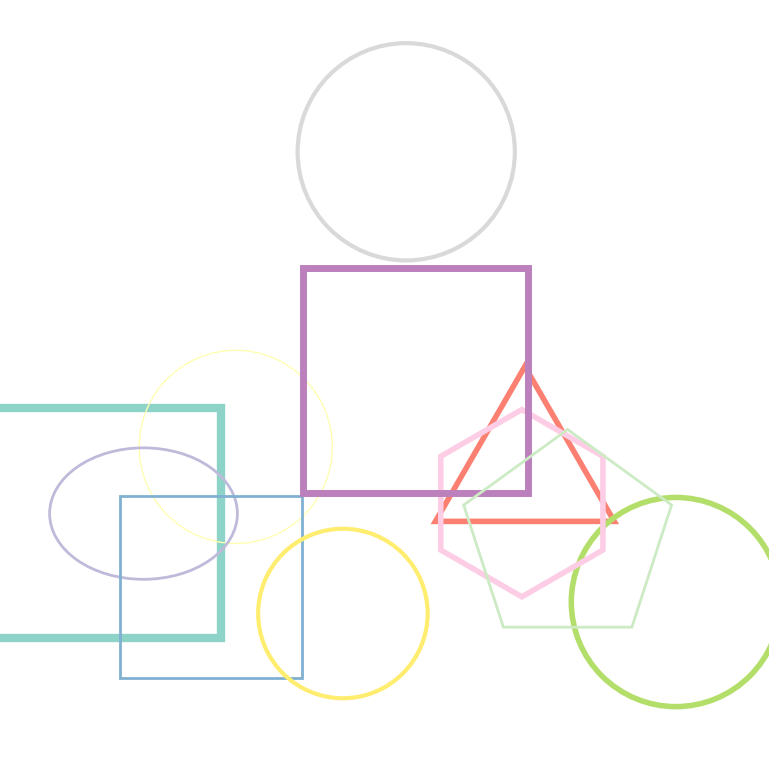[{"shape": "square", "thickness": 3, "radius": 0.75, "center": [0.138, 0.321]}, {"shape": "circle", "thickness": 0.5, "radius": 0.63, "center": [0.306, 0.42]}, {"shape": "oval", "thickness": 1, "radius": 0.61, "center": [0.186, 0.333]}, {"shape": "triangle", "thickness": 2, "radius": 0.67, "center": [0.682, 0.39]}, {"shape": "square", "thickness": 1, "radius": 0.59, "center": [0.274, 0.238]}, {"shape": "circle", "thickness": 2, "radius": 0.68, "center": [0.878, 0.218]}, {"shape": "hexagon", "thickness": 2, "radius": 0.61, "center": [0.678, 0.347]}, {"shape": "circle", "thickness": 1.5, "radius": 0.71, "center": [0.528, 0.803]}, {"shape": "square", "thickness": 2.5, "radius": 0.73, "center": [0.54, 0.506]}, {"shape": "pentagon", "thickness": 1, "radius": 0.71, "center": [0.737, 0.3]}, {"shape": "circle", "thickness": 1.5, "radius": 0.55, "center": [0.445, 0.203]}]